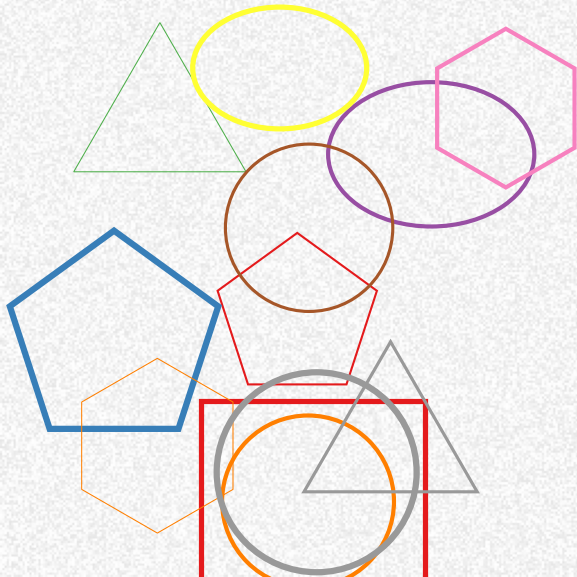[{"shape": "pentagon", "thickness": 1, "radius": 0.73, "center": [0.515, 0.451]}, {"shape": "square", "thickness": 2.5, "radius": 0.97, "center": [0.542, 0.111]}, {"shape": "pentagon", "thickness": 3, "radius": 0.95, "center": [0.197, 0.41]}, {"shape": "triangle", "thickness": 0.5, "radius": 0.86, "center": [0.277, 0.788]}, {"shape": "oval", "thickness": 2, "radius": 0.89, "center": [0.747, 0.732]}, {"shape": "circle", "thickness": 2, "radius": 0.74, "center": [0.533, 0.131]}, {"shape": "hexagon", "thickness": 0.5, "radius": 0.76, "center": [0.272, 0.227]}, {"shape": "oval", "thickness": 2.5, "radius": 0.75, "center": [0.484, 0.881]}, {"shape": "circle", "thickness": 1.5, "radius": 0.72, "center": [0.535, 0.605]}, {"shape": "hexagon", "thickness": 2, "radius": 0.69, "center": [0.876, 0.812]}, {"shape": "circle", "thickness": 3, "radius": 0.87, "center": [0.548, 0.181]}, {"shape": "triangle", "thickness": 1.5, "radius": 0.87, "center": [0.676, 0.234]}]